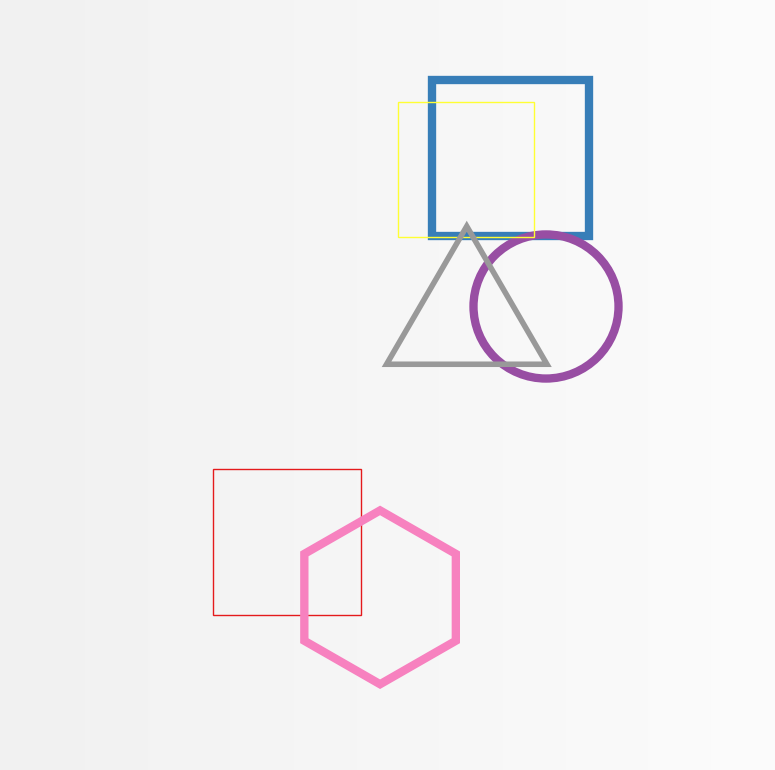[{"shape": "square", "thickness": 0.5, "radius": 0.47, "center": [0.37, 0.296]}, {"shape": "square", "thickness": 3, "radius": 0.51, "center": [0.659, 0.795]}, {"shape": "circle", "thickness": 3, "radius": 0.47, "center": [0.705, 0.602]}, {"shape": "square", "thickness": 0.5, "radius": 0.44, "center": [0.601, 0.78]}, {"shape": "hexagon", "thickness": 3, "radius": 0.56, "center": [0.49, 0.224]}, {"shape": "triangle", "thickness": 2, "radius": 0.6, "center": [0.602, 0.587]}]